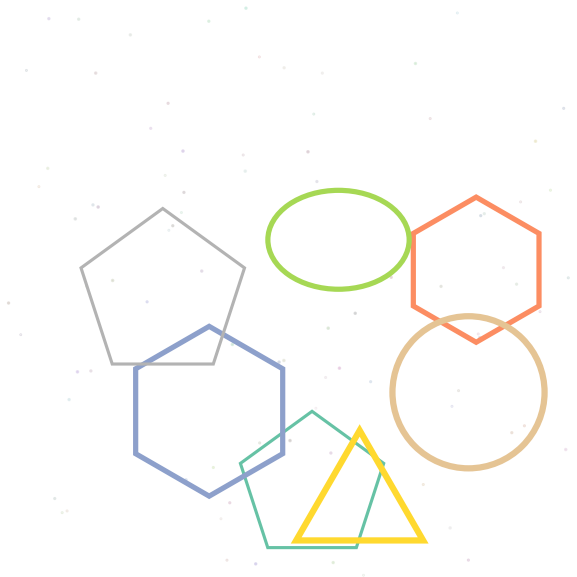[{"shape": "pentagon", "thickness": 1.5, "radius": 0.65, "center": [0.54, 0.156]}, {"shape": "hexagon", "thickness": 2.5, "radius": 0.63, "center": [0.825, 0.532]}, {"shape": "hexagon", "thickness": 2.5, "radius": 0.73, "center": [0.362, 0.287]}, {"shape": "oval", "thickness": 2.5, "radius": 0.61, "center": [0.586, 0.584]}, {"shape": "triangle", "thickness": 3, "radius": 0.63, "center": [0.623, 0.127]}, {"shape": "circle", "thickness": 3, "radius": 0.66, "center": [0.811, 0.32]}, {"shape": "pentagon", "thickness": 1.5, "radius": 0.74, "center": [0.282, 0.489]}]